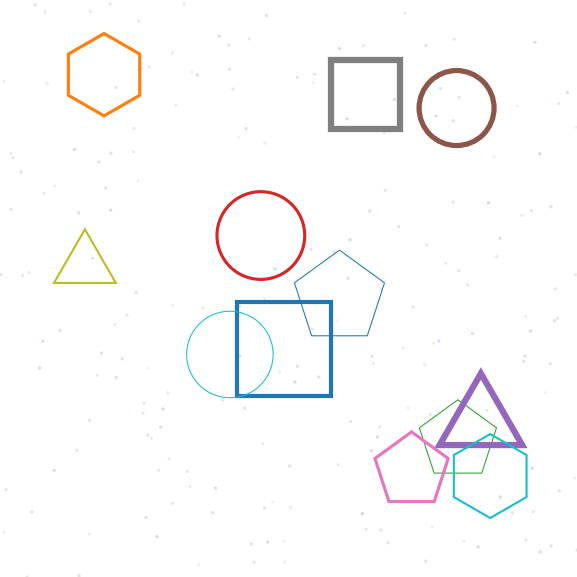[{"shape": "square", "thickness": 2, "radius": 0.41, "center": [0.492, 0.395]}, {"shape": "pentagon", "thickness": 0.5, "radius": 0.41, "center": [0.588, 0.484]}, {"shape": "hexagon", "thickness": 1.5, "radius": 0.36, "center": [0.18, 0.87]}, {"shape": "pentagon", "thickness": 0.5, "radius": 0.35, "center": [0.793, 0.237]}, {"shape": "circle", "thickness": 1.5, "radius": 0.38, "center": [0.452, 0.591]}, {"shape": "triangle", "thickness": 3, "radius": 0.41, "center": [0.833, 0.27]}, {"shape": "circle", "thickness": 2.5, "radius": 0.32, "center": [0.791, 0.812]}, {"shape": "pentagon", "thickness": 1.5, "radius": 0.33, "center": [0.713, 0.185]}, {"shape": "square", "thickness": 3, "radius": 0.3, "center": [0.633, 0.836]}, {"shape": "triangle", "thickness": 1, "radius": 0.31, "center": [0.147, 0.54]}, {"shape": "hexagon", "thickness": 1, "radius": 0.36, "center": [0.849, 0.175]}, {"shape": "circle", "thickness": 0.5, "radius": 0.37, "center": [0.398, 0.385]}]